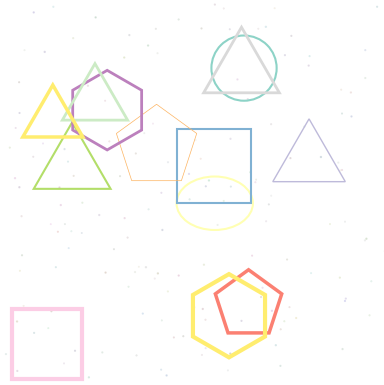[{"shape": "circle", "thickness": 1.5, "radius": 0.42, "center": [0.634, 0.823]}, {"shape": "oval", "thickness": 1.5, "radius": 0.5, "center": [0.558, 0.472]}, {"shape": "triangle", "thickness": 1, "radius": 0.54, "center": [0.803, 0.582]}, {"shape": "pentagon", "thickness": 2.5, "radius": 0.45, "center": [0.646, 0.209]}, {"shape": "square", "thickness": 1.5, "radius": 0.48, "center": [0.555, 0.569]}, {"shape": "pentagon", "thickness": 0.5, "radius": 0.55, "center": [0.407, 0.619]}, {"shape": "triangle", "thickness": 1.5, "radius": 0.58, "center": [0.187, 0.567]}, {"shape": "square", "thickness": 3, "radius": 0.45, "center": [0.122, 0.106]}, {"shape": "triangle", "thickness": 2, "radius": 0.57, "center": [0.627, 0.816]}, {"shape": "hexagon", "thickness": 2, "radius": 0.52, "center": [0.278, 0.714]}, {"shape": "triangle", "thickness": 2, "radius": 0.49, "center": [0.247, 0.737]}, {"shape": "triangle", "thickness": 2.5, "radius": 0.45, "center": [0.137, 0.689]}, {"shape": "hexagon", "thickness": 3, "radius": 0.54, "center": [0.595, 0.18]}]